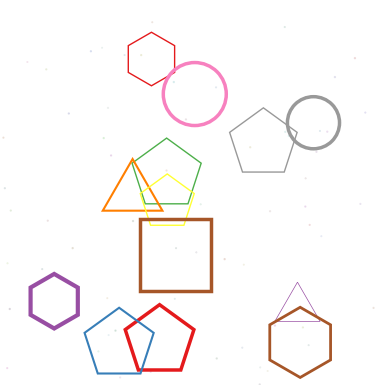[{"shape": "hexagon", "thickness": 1, "radius": 0.35, "center": [0.393, 0.847]}, {"shape": "pentagon", "thickness": 2.5, "radius": 0.47, "center": [0.414, 0.115]}, {"shape": "pentagon", "thickness": 1.5, "radius": 0.47, "center": [0.309, 0.106]}, {"shape": "pentagon", "thickness": 1, "radius": 0.47, "center": [0.433, 0.547]}, {"shape": "hexagon", "thickness": 3, "radius": 0.35, "center": [0.141, 0.218]}, {"shape": "triangle", "thickness": 0.5, "radius": 0.34, "center": [0.773, 0.199]}, {"shape": "triangle", "thickness": 1.5, "radius": 0.45, "center": [0.344, 0.497]}, {"shape": "pentagon", "thickness": 1, "radius": 0.37, "center": [0.434, 0.475]}, {"shape": "square", "thickness": 2.5, "radius": 0.46, "center": [0.455, 0.337]}, {"shape": "hexagon", "thickness": 2, "radius": 0.46, "center": [0.78, 0.111]}, {"shape": "circle", "thickness": 2.5, "radius": 0.41, "center": [0.506, 0.756]}, {"shape": "pentagon", "thickness": 1, "radius": 0.46, "center": [0.684, 0.628]}, {"shape": "circle", "thickness": 2.5, "radius": 0.34, "center": [0.814, 0.681]}]